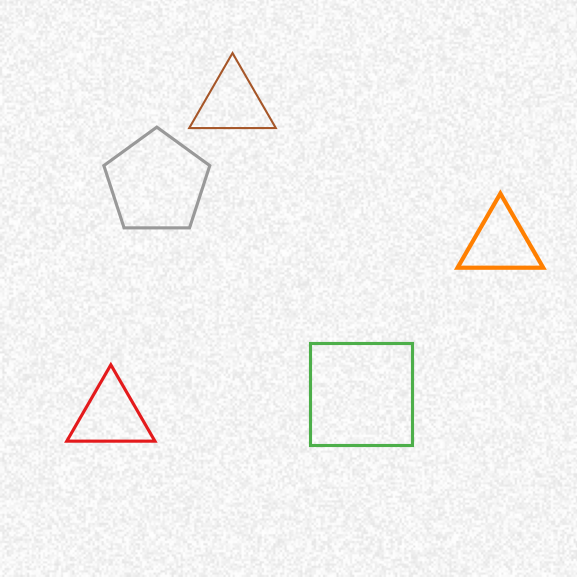[{"shape": "triangle", "thickness": 1.5, "radius": 0.44, "center": [0.192, 0.279]}, {"shape": "square", "thickness": 1.5, "radius": 0.44, "center": [0.624, 0.316]}, {"shape": "triangle", "thickness": 2, "radius": 0.43, "center": [0.866, 0.578]}, {"shape": "triangle", "thickness": 1, "radius": 0.43, "center": [0.403, 0.821]}, {"shape": "pentagon", "thickness": 1.5, "radius": 0.48, "center": [0.272, 0.683]}]